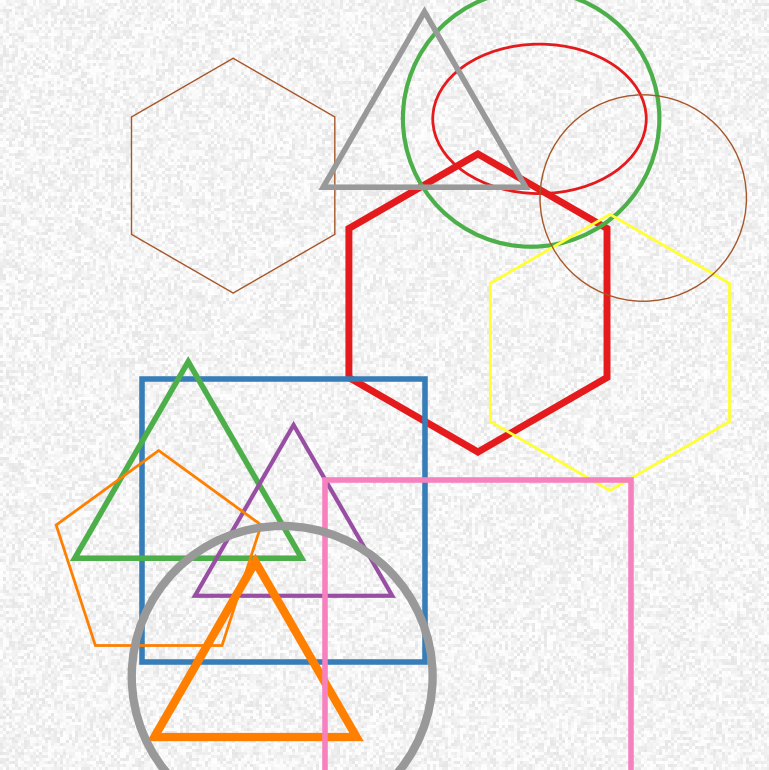[{"shape": "hexagon", "thickness": 2.5, "radius": 0.97, "center": [0.621, 0.607]}, {"shape": "oval", "thickness": 1, "radius": 0.69, "center": [0.701, 0.846]}, {"shape": "square", "thickness": 2, "radius": 0.92, "center": [0.369, 0.324]}, {"shape": "triangle", "thickness": 2, "radius": 0.85, "center": [0.244, 0.36]}, {"shape": "circle", "thickness": 1.5, "radius": 0.83, "center": [0.69, 0.846]}, {"shape": "triangle", "thickness": 1.5, "radius": 0.74, "center": [0.381, 0.3]}, {"shape": "triangle", "thickness": 3, "radius": 0.76, "center": [0.332, 0.119]}, {"shape": "pentagon", "thickness": 1, "radius": 0.7, "center": [0.206, 0.275]}, {"shape": "hexagon", "thickness": 1, "radius": 0.9, "center": [0.792, 0.542]}, {"shape": "hexagon", "thickness": 0.5, "radius": 0.76, "center": [0.303, 0.772]}, {"shape": "circle", "thickness": 0.5, "radius": 0.67, "center": [0.835, 0.743]}, {"shape": "square", "thickness": 2, "radius": 0.99, "center": [0.621, 0.178]}, {"shape": "triangle", "thickness": 2, "radius": 0.76, "center": [0.551, 0.833]}, {"shape": "circle", "thickness": 3, "radius": 0.98, "center": [0.366, 0.122]}]